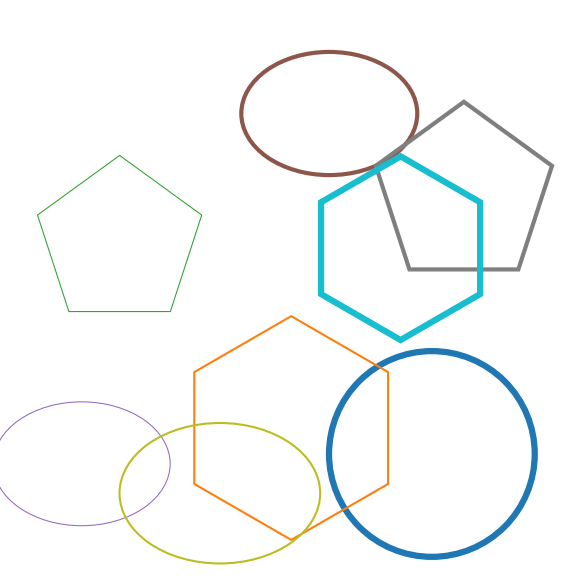[{"shape": "circle", "thickness": 3, "radius": 0.89, "center": [0.748, 0.213]}, {"shape": "hexagon", "thickness": 1, "radius": 0.97, "center": [0.504, 0.258]}, {"shape": "pentagon", "thickness": 0.5, "radius": 0.75, "center": [0.207, 0.581]}, {"shape": "oval", "thickness": 0.5, "radius": 0.77, "center": [0.141, 0.196]}, {"shape": "oval", "thickness": 2, "radius": 0.76, "center": [0.57, 0.803]}, {"shape": "pentagon", "thickness": 2, "radius": 0.8, "center": [0.803, 0.662]}, {"shape": "oval", "thickness": 1, "radius": 0.87, "center": [0.381, 0.145]}, {"shape": "hexagon", "thickness": 3, "radius": 0.8, "center": [0.694, 0.569]}]